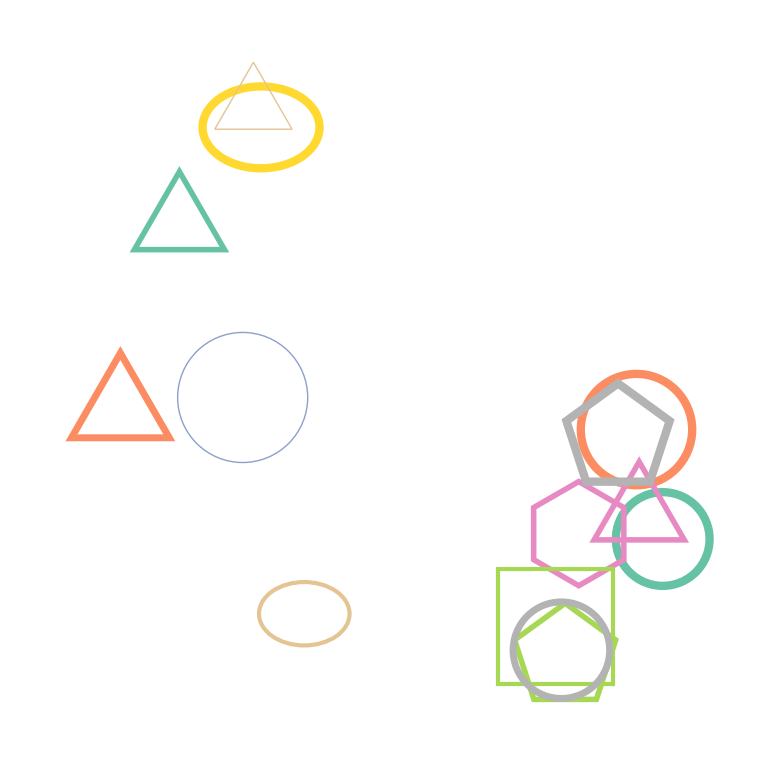[{"shape": "triangle", "thickness": 2, "radius": 0.34, "center": [0.233, 0.71]}, {"shape": "circle", "thickness": 3, "radius": 0.3, "center": [0.861, 0.3]}, {"shape": "triangle", "thickness": 2.5, "radius": 0.37, "center": [0.156, 0.468]}, {"shape": "circle", "thickness": 3, "radius": 0.36, "center": [0.827, 0.442]}, {"shape": "circle", "thickness": 0.5, "radius": 0.42, "center": [0.315, 0.484]}, {"shape": "hexagon", "thickness": 2, "radius": 0.34, "center": [0.752, 0.307]}, {"shape": "triangle", "thickness": 2, "radius": 0.34, "center": [0.83, 0.333]}, {"shape": "square", "thickness": 1.5, "radius": 0.37, "center": [0.721, 0.186]}, {"shape": "pentagon", "thickness": 2, "radius": 0.35, "center": [0.734, 0.148]}, {"shape": "oval", "thickness": 3, "radius": 0.38, "center": [0.339, 0.835]}, {"shape": "triangle", "thickness": 0.5, "radius": 0.29, "center": [0.329, 0.861]}, {"shape": "oval", "thickness": 1.5, "radius": 0.29, "center": [0.395, 0.203]}, {"shape": "circle", "thickness": 2.5, "radius": 0.31, "center": [0.729, 0.156]}, {"shape": "pentagon", "thickness": 3, "radius": 0.35, "center": [0.803, 0.432]}]